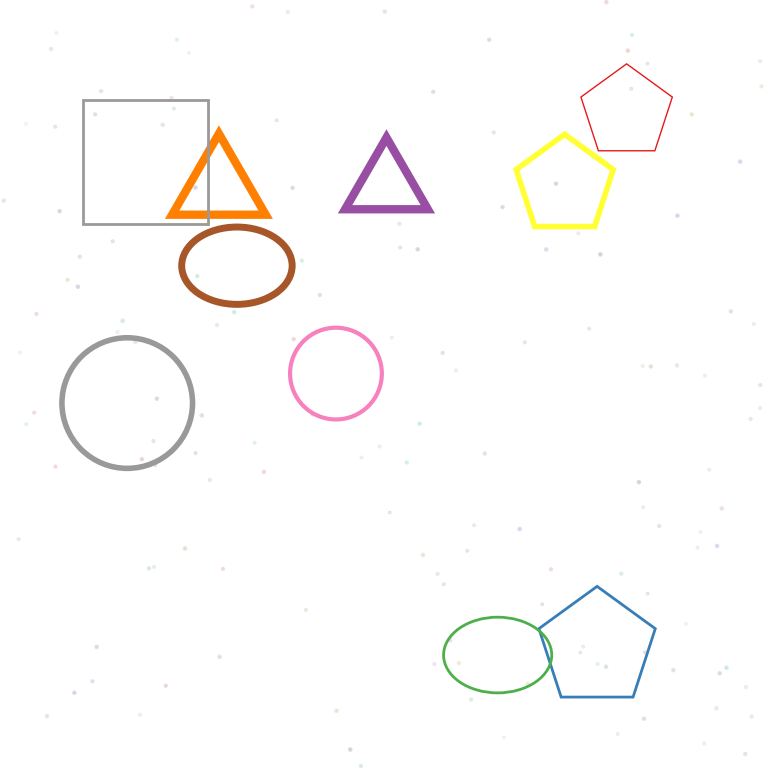[{"shape": "pentagon", "thickness": 0.5, "radius": 0.31, "center": [0.814, 0.855]}, {"shape": "pentagon", "thickness": 1, "radius": 0.4, "center": [0.775, 0.159]}, {"shape": "oval", "thickness": 1, "radius": 0.35, "center": [0.646, 0.149]}, {"shape": "triangle", "thickness": 3, "radius": 0.31, "center": [0.502, 0.759]}, {"shape": "triangle", "thickness": 3, "radius": 0.35, "center": [0.284, 0.756]}, {"shape": "pentagon", "thickness": 2, "radius": 0.33, "center": [0.733, 0.759]}, {"shape": "oval", "thickness": 2.5, "radius": 0.36, "center": [0.308, 0.655]}, {"shape": "circle", "thickness": 1.5, "radius": 0.3, "center": [0.436, 0.515]}, {"shape": "square", "thickness": 1, "radius": 0.4, "center": [0.189, 0.789]}, {"shape": "circle", "thickness": 2, "radius": 0.42, "center": [0.165, 0.477]}]